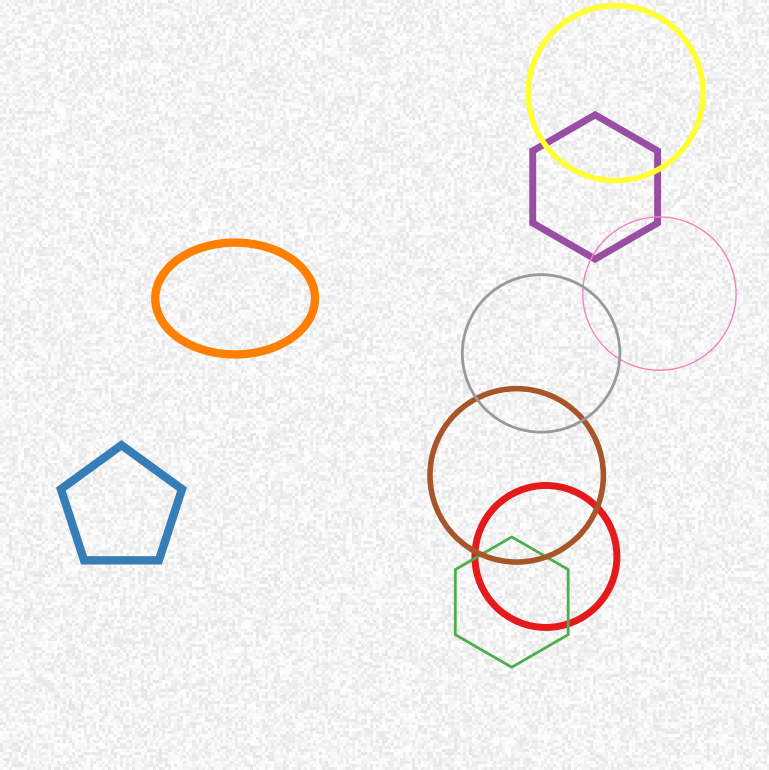[{"shape": "circle", "thickness": 2.5, "radius": 0.46, "center": [0.709, 0.277]}, {"shape": "pentagon", "thickness": 3, "radius": 0.41, "center": [0.158, 0.339]}, {"shape": "hexagon", "thickness": 1, "radius": 0.42, "center": [0.665, 0.218]}, {"shape": "hexagon", "thickness": 2.5, "radius": 0.47, "center": [0.773, 0.757]}, {"shape": "oval", "thickness": 3, "radius": 0.52, "center": [0.305, 0.612]}, {"shape": "circle", "thickness": 2, "radius": 0.57, "center": [0.8, 0.879]}, {"shape": "circle", "thickness": 2, "radius": 0.56, "center": [0.671, 0.383]}, {"shape": "circle", "thickness": 0.5, "radius": 0.5, "center": [0.856, 0.619]}, {"shape": "circle", "thickness": 1, "radius": 0.51, "center": [0.703, 0.541]}]